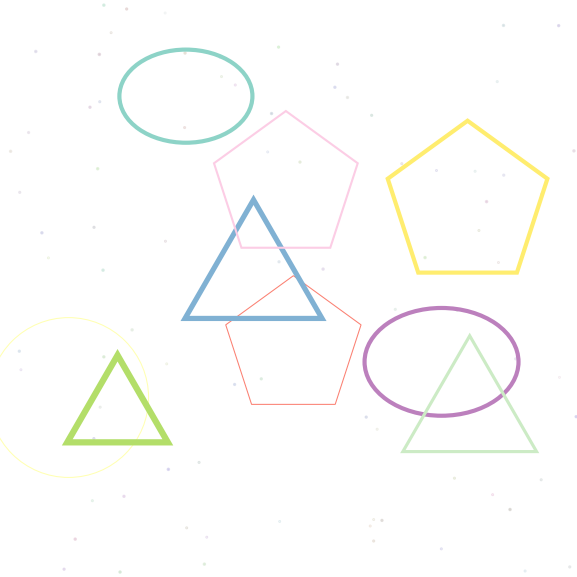[{"shape": "oval", "thickness": 2, "radius": 0.58, "center": [0.322, 0.833]}, {"shape": "circle", "thickness": 0.5, "radius": 0.69, "center": [0.119, 0.311]}, {"shape": "pentagon", "thickness": 0.5, "radius": 0.62, "center": [0.508, 0.399]}, {"shape": "triangle", "thickness": 2.5, "radius": 0.68, "center": [0.439, 0.516]}, {"shape": "triangle", "thickness": 3, "radius": 0.5, "center": [0.204, 0.283]}, {"shape": "pentagon", "thickness": 1, "radius": 0.65, "center": [0.495, 0.676]}, {"shape": "oval", "thickness": 2, "radius": 0.67, "center": [0.765, 0.373]}, {"shape": "triangle", "thickness": 1.5, "radius": 0.67, "center": [0.813, 0.284]}, {"shape": "pentagon", "thickness": 2, "radius": 0.73, "center": [0.81, 0.645]}]